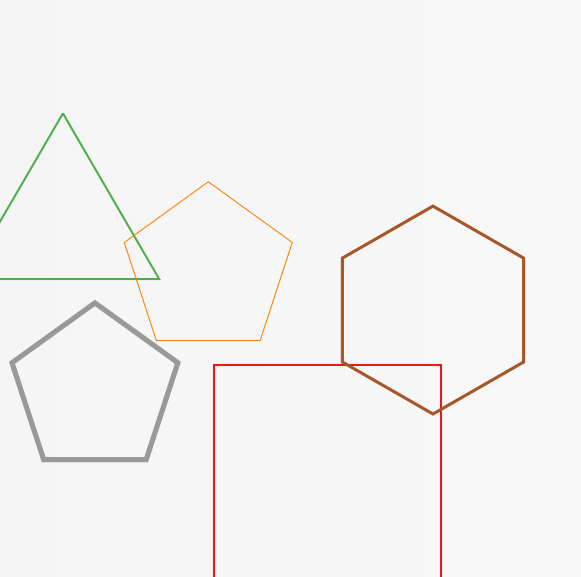[{"shape": "square", "thickness": 1, "radius": 0.98, "center": [0.564, 0.171]}, {"shape": "triangle", "thickness": 1, "radius": 0.96, "center": [0.108, 0.612]}, {"shape": "pentagon", "thickness": 0.5, "radius": 0.76, "center": [0.358, 0.532]}, {"shape": "hexagon", "thickness": 1.5, "radius": 0.9, "center": [0.745, 0.462]}, {"shape": "pentagon", "thickness": 2.5, "radius": 0.75, "center": [0.163, 0.325]}]